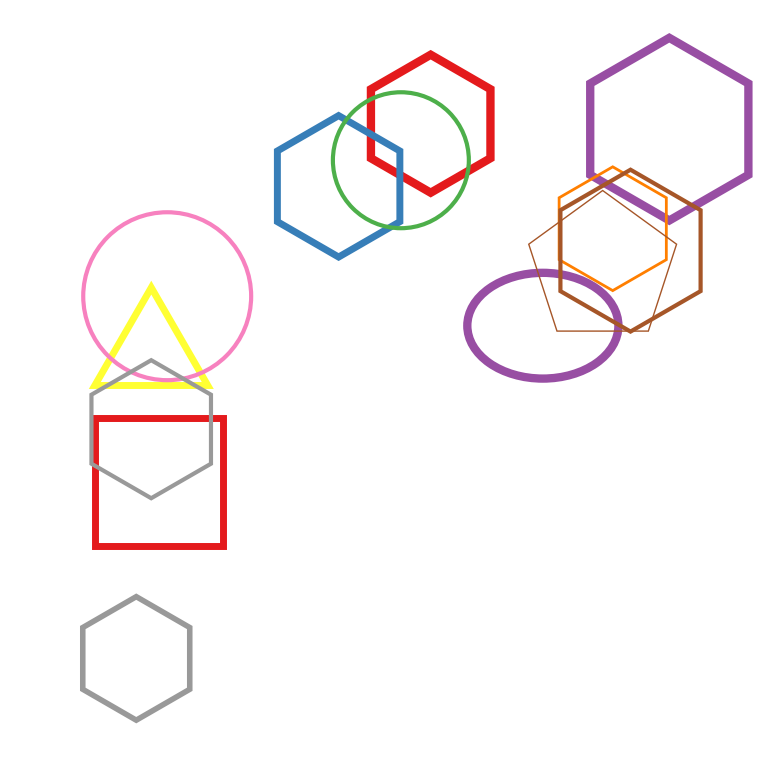[{"shape": "hexagon", "thickness": 3, "radius": 0.45, "center": [0.559, 0.839]}, {"shape": "square", "thickness": 2.5, "radius": 0.41, "center": [0.207, 0.374]}, {"shape": "hexagon", "thickness": 2.5, "radius": 0.46, "center": [0.44, 0.758]}, {"shape": "circle", "thickness": 1.5, "radius": 0.44, "center": [0.521, 0.792]}, {"shape": "oval", "thickness": 3, "radius": 0.49, "center": [0.705, 0.577]}, {"shape": "hexagon", "thickness": 3, "radius": 0.59, "center": [0.869, 0.832]}, {"shape": "hexagon", "thickness": 1, "radius": 0.4, "center": [0.796, 0.703]}, {"shape": "triangle", "thickness": 2.5, "radius": 0.42, "center": [0.196, 0.542]}, {"shape": "hexagon", "thickness": 1.5, "radius": 0.53, "center": [0.819, 0.674]}, {"shape": "pentagon", "thickness": 0.5, "radius": 0.5, "center": [0.783, 0.652]}, {"shape": "circle", "thickness": 1.5, "radius": 0.55, "center": [0.217, 0.615]}, {"shape": "hexagon", "thickness": 2, "radius": 0.4, "center": [0.177, 0.145]}, {"shape": "hexagon", "thickness": 1.5, "radius": 0.45, "center": [0.196, 0.443]}]